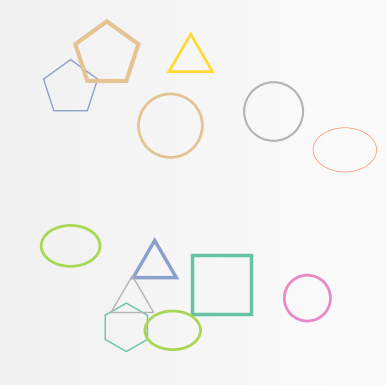[{"shape": "hexagon", "thickness": 1, "radius": 0.31, "center": [0.326, 0.15]}, {"shape": "square", "thickness": 2.5, "radius": 0.38, "center": [0.571, 0.26]}, {"shape": "oval", "thickness": 0.5, "radius": 0.41, "center": [0.89, 0.611]}, {"shape": "triangle", "thickness": 2.5, "radius": 0.32, "center": [0.399, 0.311]}, {"shape": "pentagon", "thickness": 1, "radius": 0.37, "center": [0.182, 0.772]}, {"shape": "circle", "thickness": 2, "radius": 0.3, "center": [0.793, 0.226]}, {"shape": "oval", "thickness": 2, "radius": 0.38, "center": [0.182, 0.361]}, {"shape": "oval", "thickness": 2, "radius": 0.36, "center": [0.446, 0.142]}, {"shape": "triangle", "thickness": 2, "radius": 0.32, "center": [0.492, 0.846]}, {"shape": "circle", "thickness": 2, "radius": 0.41, "center": [0.44, 0.674]}, {"shape": "pentagon", "thickness": 3, "radius": 0.43, "center": [0.276, 0.859]}, {"shape": "circle", "thickness": 1.5, "radius": 0.38, "center": [0.706, 0.71]}, {"shape": "triangle", "thickness": 1, "radius": 0.32, "center": [0.341, 0.22]}]